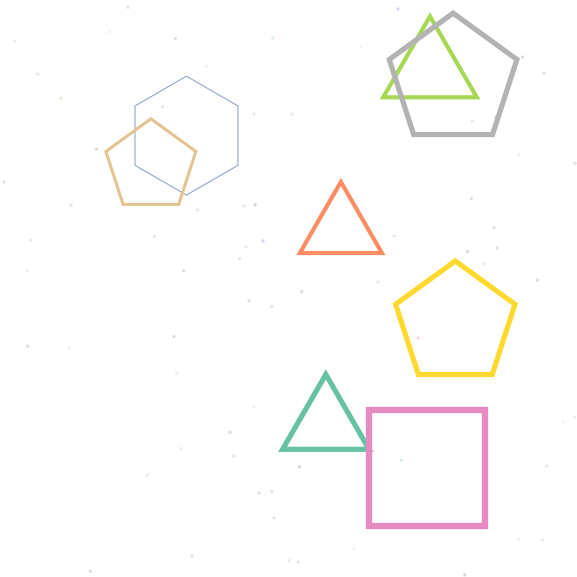[{"shape": "triangle", "thickness": 2.5, "radius": 0.43, "center": [0.564, 0.264]}, {"shape": "triangle", "thickness": 2, "radius": 0.41, "center": [0.59, 0.602]}, {"shape": "hexagon", "thickness": 0.5, "radius": 0.51, "center": [0.323, 0.764]}, {"shape": "square", "thickness": 3, "radius": 0.5, "center": [0.739, 0.189]}, {"shape": "triangle", "thickness": 2, "radius": 0.47, "center": [0.745, 0.877]}, {"shape": "pentagon", "thickness": 2.5, "radius": 0.54, "center": [0.788, 0.439]}, {"shape": "pentagon", "thickness": 1.5, "radius": 0.41, "center": [0.261, 0.712]}, {"shape": "pentagon", "thickness": 2.5, "radius": 0.58, "center": [0.785, 0.86]}]